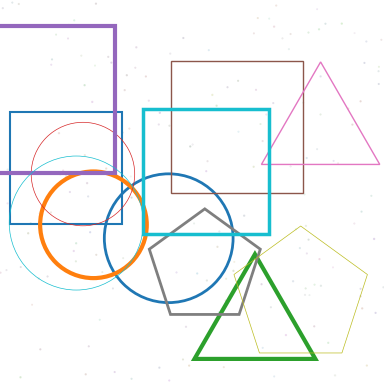[{"shape": "square", "thickness": 1.5, "radius": 0.72, "center": [0.172, 0.564]}, {"shape": "circle", "thickness": 2, "radius": 0.84, "center": [0.438, 0.381]}, {"shape": "circle", "thickness": 3, "radius": 0.69, "center": [0.243, 0.416]}, {"shape": "triangle", "thickness": 3, "radius": 0.91, "center": [0.662, 0.158]}, {"shape": "circle", "thickness": 0.5, "radius": 0.67, "center": [0.215, 0.548]}, {"shape": "square", "thickness": 3, "radius": 0.95, "center": [0.108, 0.742]}, {"shape": "square", "thickness": 1, "radius": 0.86, "center": [0.616, 0.669]}, {"shape": "triangle", "thickness": 1, "radius": 0.89, "center": [0.833, 0.662]}, {"shape": "pentagon", "thickness": 2, "radius": 0.76, "center": [0.532, 0.306]}, {"shape": "pentagon", "thickness": 0.5, "radius": 0.91, "center": [0.781, 0.231]}, {"shape": "circle", "thickness": 0.5, "radius": 0.87, "center": [0.198, 0.421]}, {"shape": "square", "thickness": 2.5, "radius": 0.82, "center": [0.534, 0.555]}]